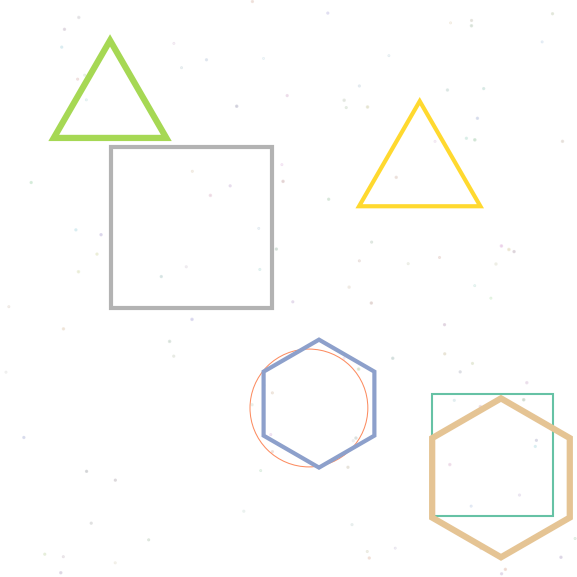[{"shape": "square", "thickness": 1, "radius": 0.53, "center": [0.853, 0.211]}, {"shape": "circle", "thickness": 0.5, "radius": 0.51, "center": [0.535, 0.293]}, {"shape": "hexagon", "thickness": 2, "radius": 0.55, "center": [0.552, 0.3]}, {"shape": "triangle", "thickness": 3, "radius": 0.56, "center": [0.191, 0.817]}, {"shape": "triangle", "thickness": 2, "radius": 0.61, "center": [0.727, 0.703]}, {"shape": "hexagon", "thickness": 3, "radius": 0.69, "center": [0.868, 0.172]}, {"shape": "square", "thickness": 2, "radius": 0.7, "center": [0.331, 0.606]}]